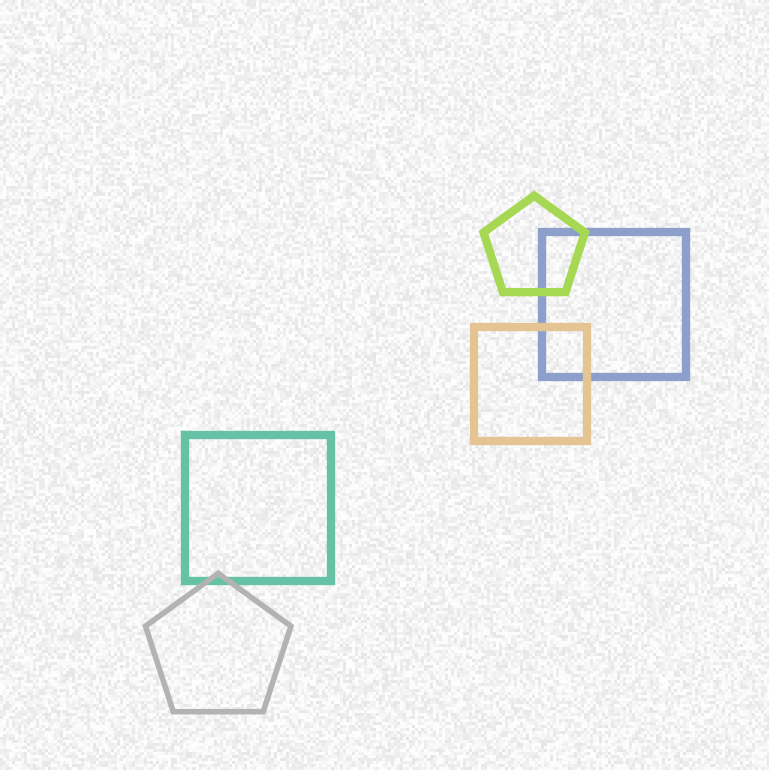[{"shape": "square", "thickness": 3, "radius": 0.48, "center": [0.335, 0.34]}, {"shape": "square", "thickness": 3, "radius": 0.47, "center": [0.798, 0.604]}, {"shape": "pentagon", "thickness": 3, "radius": 0.35, "center": [0.694, 0.677]}, {"shape": "square", "thickness": 3, "radius": 0.37, "center": [0.689, 0.501]}, {"shape": "pentagon", "thickness": 2, "radius": 0.5, "center": [0.283, 0.156]}]